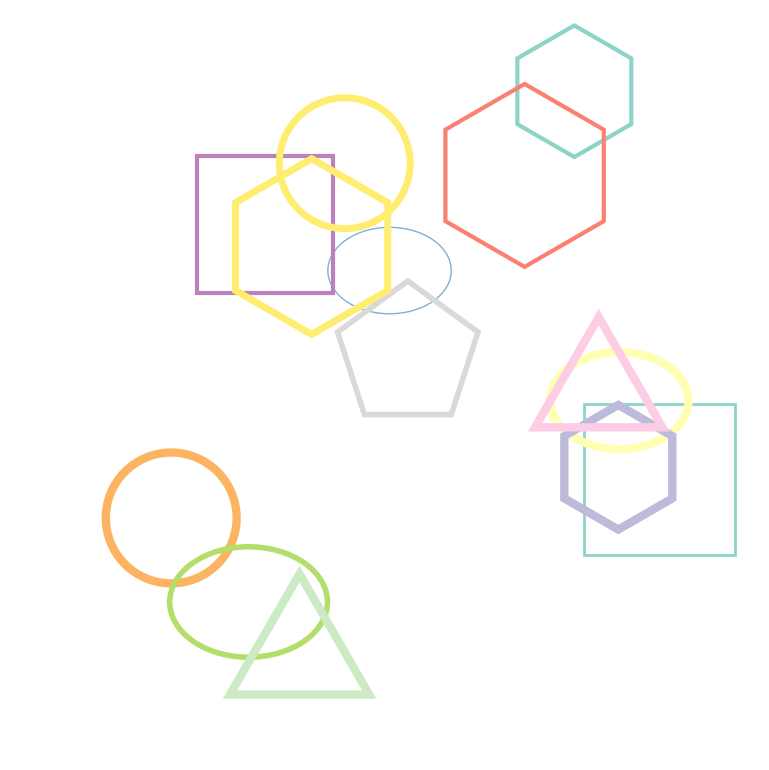[{"shape": "hexagon", "thickness": 1.5, "radius": 0.43, "center": [0.746, 0.881]}, {"shape": "square", "thickness": 1, "radius": 0.49, "center": [0.856, 0.377]}, {"shape": "oval", "thickness": 3, "radius": 0.45, "center": [0.804, 0.48]}, {"shape": "hexagon", "thickness": 3, "radius": 0.4, "center": [0.803, 0.393]}, {"shape": "hexagon", "thickness": 1.5, "radius": 0.59, "center": [0.681, 0.772]}, {"shape": "oval", "thickness": 0.5, "radius": 0.4, "center": [0.506, 0.649]}, {"shape": "circle", "thickness": 3, "radius": 0.42, "center": [0.222, 0.327]}, {"shape": "oval", "thickness": 2, "radius": 0.51, "center": [0.323, 0.218]}, {"shape": "triangle", "thickness": 3, "radius": 0.48, "center": [0.778, 0.493]}, {"shape": "pentagon", "thickness": 2, "radius": 0.48, "center": [0.53, 0.539]}, {"shape": "square", "thickness": 1.5, "radius": 0.44, "center": [0.344, 0.709]}, {"shape": "triangle", "thickness": 3, "radius": 0.52, "center": [0.389, 0.15]}, {"shape": "circle", "thickness": 2.5, "radius": 0.42, "center": [0.448, 0.788]}, {"shape": "hexagon", "thickness": 2.5, "radius": 0.57, "center": [0.405, 0.68]}]